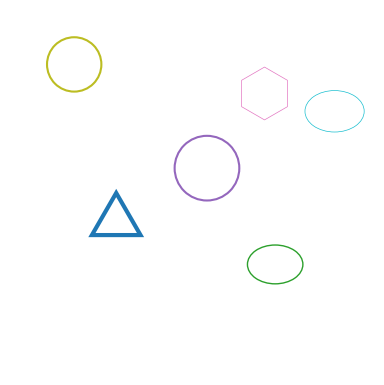[{"shape": "triangle", "thickness": 3, "radius": 0.36, "center": [0.302, 0.426]}, {"shape": "oval", "thickness": 1, "radius": 0.36, "center": [0.715, 0.313]}, {"shape": "circle", "thickness": 1.5, "radius": 0.42, "center": [0.538, 0.563]}, {"shape": "hexagon", "thickness": 0.5, "radius": 0.34, "center": [0.687, 0.757]}, {"shape": "circle", "thickness": 1.5, "radius": 0.35, "center": [0.193, 0.833]}, {"shape": "oval", "thickness": 0.5, "radius": 0.38, "center": [0.869, 0.711]}]